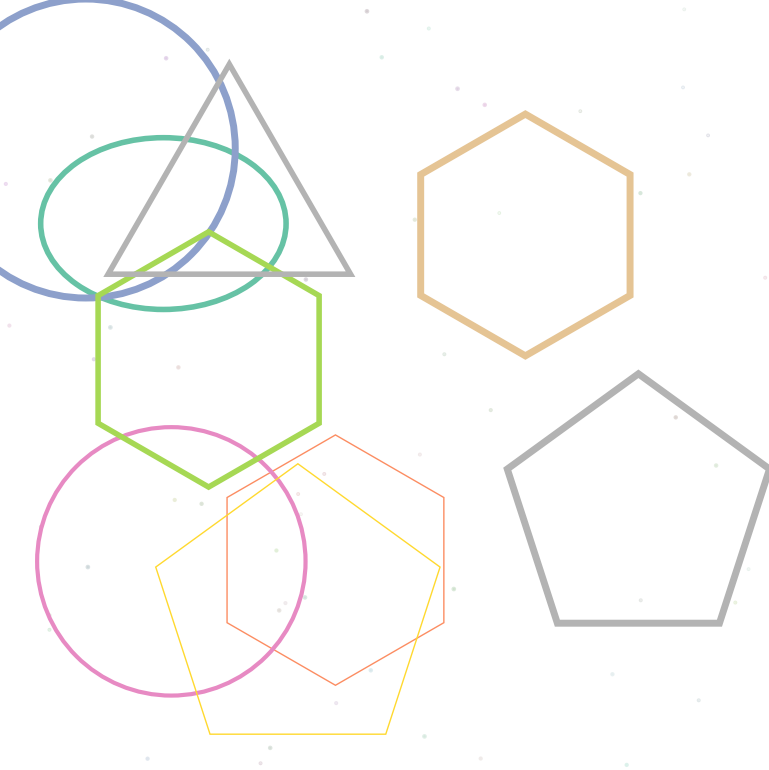[{"shape": "oval", "thickness": 2, "radius": 0.8, "center": [0.212, 0.71]}, {"shape": "hexagon", "thickness": 0.5, "radius": 0.81, "center": [0.436, 0.273]}, {"shape": "circle", "thickness": 2.5, "radius": 0.97, "center": [0.111, 0.807]}, {"shape": "circle", "thickness": 1.5, "radius": 0.87, "center": [0.223, 0.271]}, {"shape": "hexagon", "thickness": 2, "radius": 0.83, "center": [0.271, 0.533]}, {"shape": "pentagon", "thickness": 0.5, "radius": 0.97, "center": [0.387, 0.204]}, {"shape": "hexagon", "thickness": 2.5, "radius": 0.78, "center": [0.682, 0.695]}, {"shape": "pentagon", "thickness": 2.5, "radius": 0.9, "center": [0.829, 0.336]}, {"shape": "triangle", "thickness": 2, "radius": 0.91, "center": [0.298, 0.735]}]